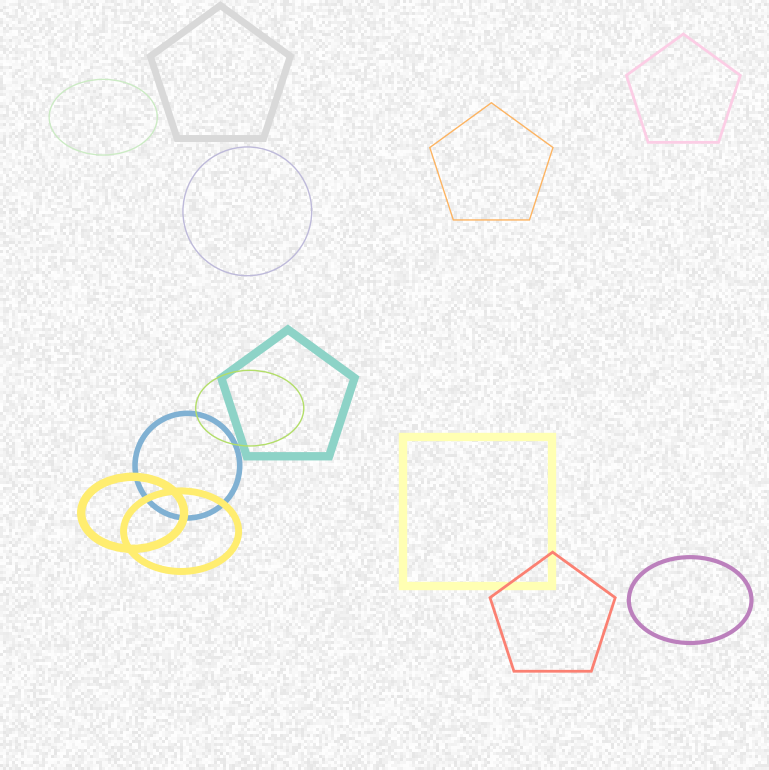[{"shape": "pentagon", "thickness": 3, "radius": 0.45, "center": [0.374, 0.481]}, {"shape": "square", "thickness": 3, "radius": 0.48, "center": [0.621, 0.335]}, {"shape": "circle", "thickness": 0.5, "radius": 0.42, "center": [0.321, 0.726]}, {"shape": "pentagon", "thickness": 1, "radius": 0.43, "center": [0.718, 0.197]}, {"shape": "circle", "thickness": 2, "radius": 0.34, "center": [0.243, 0.395]}, {"shape": "pentagon", "thickness": 0.5, "radius": 0.42, "center": [0.638, 0.782]}, {"shape": "oval", "thickness": 0.5, "radius": 0.35, "center": [0.324, 0.47]}, {"shape": "pentagon", "thickness": 1, "radius": 0.39, "center": [0.887, 0.878]}, {"shape": "pentagon", "thickness": 2.5, "radius": 0.48, "center": [0.286, 0.897]}, {"shape": "oval", "thickness": 1.5, "radius": 0.4, "center": [0.896, 0.221]}, {"shape": "oval", "thickness": 0.5, "radius": 0.35, "center": [0.134, 0.848]}, {"shape": "oval", "thickness": 2.5, "radius": 0.37, "center": [0.235, 0.31]}, {"shape": "oval", "thickness": 3, "radius": 0.33, "center": [0.172, 0.334]}]